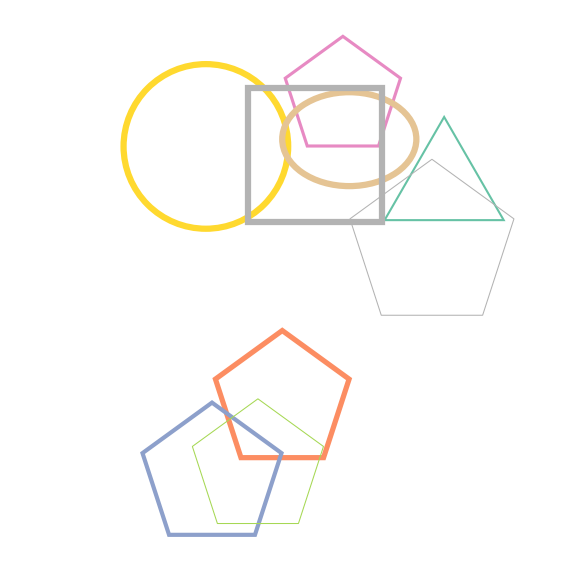[{"shape": "triangle", "thickness": 1, "radius": 0.6, "center": [0.769, 0.677]}, {"shape": "pentagon", "thickness": 2.5, "radius": 0.61, "center": [0.489, 0.305]}, {"shape": "pentagon", "thickness": 2, "radius": 0.63, "center": [0.367, 0.175]}, {"shape": "pentagon", "thickness": 1.5, "radius": 0.52, "center": [0.594, 0.831]}, {"shape": "pentagon", "thickness": 0.5, "radius": 0.6, "center": [0.447, 0.189]}, {"shape": "circle", "thickness": 3, "radius": 0.71, "center": [0.356, 0.746]}, {"shape": "oval", "thickness": 3, "radius": 0.58, "center": [0.605, 0.758]}, {"shape": "square", "thickness": 3, "radius": 0.58, "center": [0.545, 0.73]}, {"shape": "pentagon", "thickness": 0.5, "radius": 0.75, "center": [0.748, 0.574]}]